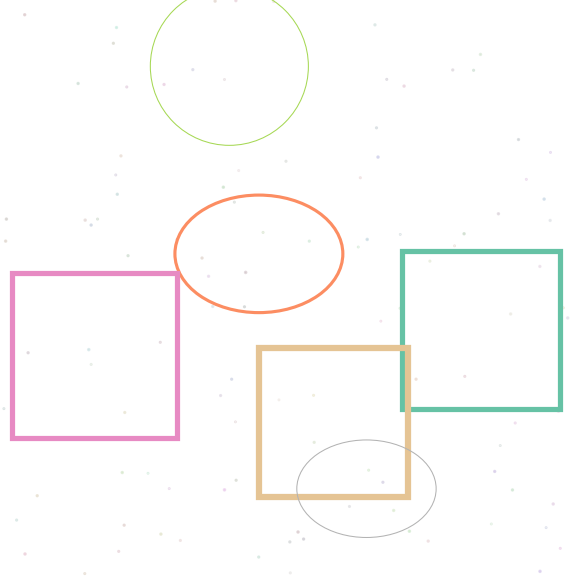[{"shape": "square", "thickness": 2.5, "radius": 0.68, "center": [0.832, 0.428]}, {"shape": "oval", "thickness": 1.5, "radius": 0.73, "center": [0.448, 0.56]}, {"shape": "square", "thickness": 2.5, "radius": 0.71, "center": [0.164, 0.384]}, {"shape": "circle", "thickness": 0.5, "radius": 0.68, "center": [0.397, 0.884]}, {"shape": "square", "thickness": 3, "radius": 0.65, "center": [0.578, 0.268]}, {"shape": "oval", "thickness": 0.5, "radius": 0.6, "center": [0.635, 0.153]}]